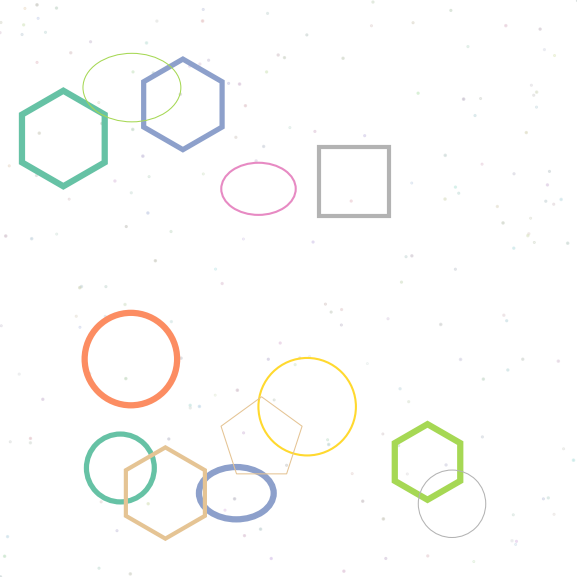[{"shape": "circle", "thickness": 2.5, "radius": 0.29, "center": [0.208, 0.189]}, {"shape": "hexagon", "thickness": 3, "radius": 0.41, "center": [0.11, 0.759]}, {"shape": "circle", "thickness": 3, "radius": 0.4, "center": [0.227, 0.377]}, {"shape": "hexagon", "thickness": 2.5, "radius": 0.39, "center": [0.317, 0.818]}, {"shape": "oval", "thickness": 3, "radius": 0.32, "center": [0.409, 0.145]}, {"shape": "oval", "thickness": 1, "radius": 0.32, "center": [0.448, 0.672]}, {"shape": "hexagon", "thickness": 3, "radius": 0.33, "center": [0.74, 0.199]}, {"shape": "oval", "thickness": 0.5, "radius": 0.42, "center": [0.228, 0.847]}, {"shape": "circle", "thickness": 1, "radius": 0.42, "center": [0.532, 0.295]}, {"shape": "pentagon", "thickness": 0.5, "radius": 0.37, "center": [0.453, 0.238]}, {"shape": "hexagon", "thickness": 2, "radius": 0.4, "center": [0.286, 0.145]}, {"shape": "square", "thickness": 2, "radius": 0.3, "center": [0.613, 0.685]}, {"shape": "circle", "thickness": 0.5, "radius": 0.29, "center": [0.783, 0.127]}]